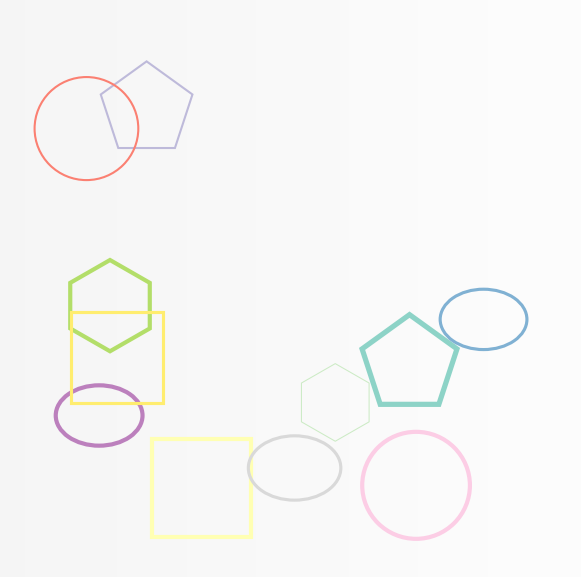[{"shape": "pentagon", "thickness": 2.5, "radius": 0.43, "center": [0.705, 0.368]}, {"shape": "square", "thickness": 2, "radius": 0.42, "center": [0.347, 0.154]}, {"shape": "pentagon", "thickness": 1, "radius": 0.41, "center": [0.252, 0.81]}, {"shape": "circle", "thickness": 1, "radius": 0.45, "center": [0.149, 0.776]}, {"shape": "oval", "thickness": 1.5, "radius": 0.37, "center": [0.832, 0.446]}, {"shape": "hexagon", "thickness": 2, "radius": 0.39, "center": [0.189, 0.47]}, {"shape": "circle", "thickness": 2, "radius": 0.46, "center": [0.716, 0.159]}, {"shape": "oval", "thickness": 1.5, "radius": 0.4, "center": [0.507, 0.189]}, {"shape": "oval", "thickness": 2, "radius": 0.37, "center": [0.171, 0.28]}, {"shape": "hexagon", "thickness": 0.5, "radius": 0.34, "center": [0.577, 0.302]}, {"shape": "square", "thickness": 1.5, "radius": 0.39, "center": [0.201, 0.38]}]